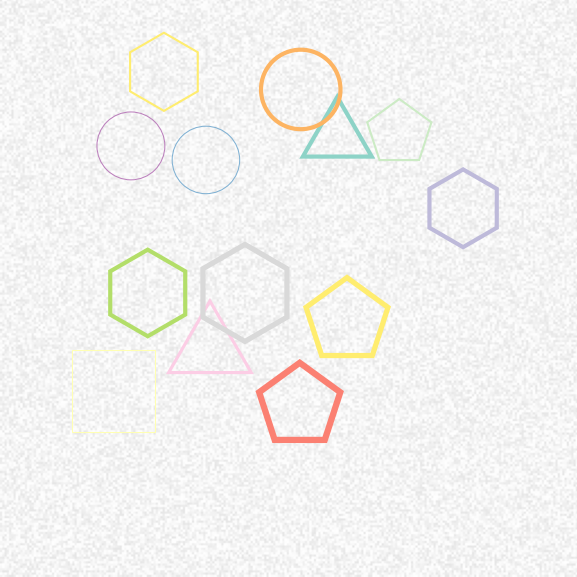[{"shape": "triangle", "thickness": 2, "radius": 0.34, "center": [0.584, 0.762]}, {"shape": "square", "thickness": 0.5, "radius": 0.36, "center": [0.197, 0.322]}, {"shape": "hexagon", "thickness": 2, "radius": 0.34, "center": [0.802, 0.638]}, {"shape": "pentagon", "thickness": 3, "radius": 0.37, "center": [0.519, 0.297]}, {"shape": "circle", "thickness": 0.5, "radius": 0.29, "center": [0.357, 0.722]}, {"shape": "circle", "thickness": 2, "radius": 0.34, "center": [0.521, 0.844]}, {"shape": "hexagon", "thickness": 2, "radius": 0.37, "center": [0.256, 0.492]}, {"shape": "triangle", "thickness": 1.5, "radius": 0.41, "center": [0.364, 0.395]}, {"shape": "hexagon", "thickness": 2.5, "radius": 0.42, "center": [0.424, 0.492]}, {"shape": "circle", "thickness": 0.5, "radius": 0.29, "center": [0.227, 0.746]}, {"shape": "pentagon", "thickness": 1, "radius": 0.29, "center": [0.691, 0.769]}, {"shape": "hexagon", "thickness": 1, "radius": 0.34, "center": [0.284, 0.875]}, {"shape": "pentagon", "thickness": 2.5, "radius": 0.37, "center": [0.601, 0.444]}]